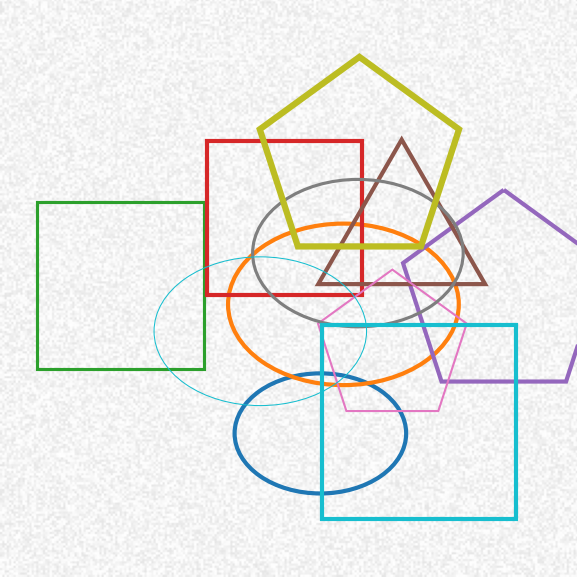[{"shape": "oval", "thickness": 2, "radius": 0.74, "center": [0.555, 0.249]}, {"shape": "oval", "thickness": 2, "radius": 1.0, "center": [0.595, 0.472]}, {"shape": "square", "thickness": 1.5, "radius": 0.72, "center": [0.209, 0.505]}, {"shape": "square", "thickness": 2, "radius": 0.67, "center": [0.493, 0.622]}, {"shape": "pentagon", "thickness": 2, "radius": 0.92, "center": [0.872, 0.487]}, {"shape": "triangle", "thickness": 2, "radius": 0.83, "center": [0.696, 0.591]}, {"shape": "pentagon", "thickness": 1, "radius": 0.68, "center": [0.679, 0.397]}, {"shape": "oval", "thickness": 1.5, "radius": 0.91, "center": [0.62, 0.561]}, {"shape": "pentagon", "thickness": 3, "radius": 0.91, "center": [0.622, 0.719]}, {"shape": "oval", "thickness": 0.5, "radius": 0.92, "center": [0.451, 0.426]}, {"shape": "square", "thickness": 2, "radius": 0.84, "center": [0.725, 0.268]}]